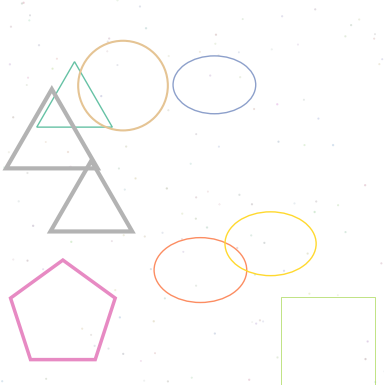[{"shape": "triangle", "thickness": 1, "radius": 0.57, "center": [0.194, 0.726]}, {"shape": "oval", "thickness": 1, "radius": 0.6, "center": [0.521, 0.299]}, {"shape": "oval", "thickness": 1, "radius": 0.54, "center": [0.557, 0.78]}, {"shape": "pentagon", "thickness": 2.5, "radius": 0.71, "center": [0.163, 0.182]}, {"shape": "square", "thickness": 0.5, "radius": 0.61, "center": [0.852, 0.106]}, {"shape": "oval", "thickness": 1, "radius": 0.59, "center": [0.703, 0.367]}, {"shape": "circle", "thickness": 1.5, "radius": 0.58, "center": [0.32, 0.778]}, {"shape": "triangle", "thickness": 3, "radius": 0.61, "center": [0.237, 0.46]}, {"shape": "triangle", "thickness": 3, "radius": 0.69, "center": [0.135, 0.631]}]